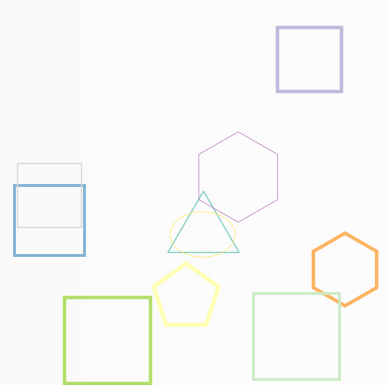[{"shape": "triangle", "thickness": 1, "radius": 0.53, "center": [0.525, 0.397]}, {"shape": "pentagon", "thickness": 3, "radius": 0.44, "center": [0.48, 0.228]}, {"shape": "square", "thickness": 2.5, "radius": 0.41, "center": [0.798, 0.846]}, {"shape": "square", "thickness": 2, "radius": 0.46, "center": [0.126, 0.429]}, {"shape": "hexagon", "thickness": 2.5, "radius": 0.47, "center": [0.89, 0.3]}, {"shape": "square", "thickness": 2.5, "radius": 0.56, "center": [0.276, 0.116]}, {"shape": "square", "thickness": 1, "radius": 0.41, "center": [0.126, 0.493]}, {"shape": "hexagon", "thickness": 0.5, "radius": 0.59, "center": [0.615, 0.54]}, {"shape": "square", "thickness": 2, "radius": 0.55, "center": [0.764, 0.127]}, {"shape": "oval", "thickness": 0.5, "radius": 0.42, "center": [0.523, 0.391]}]